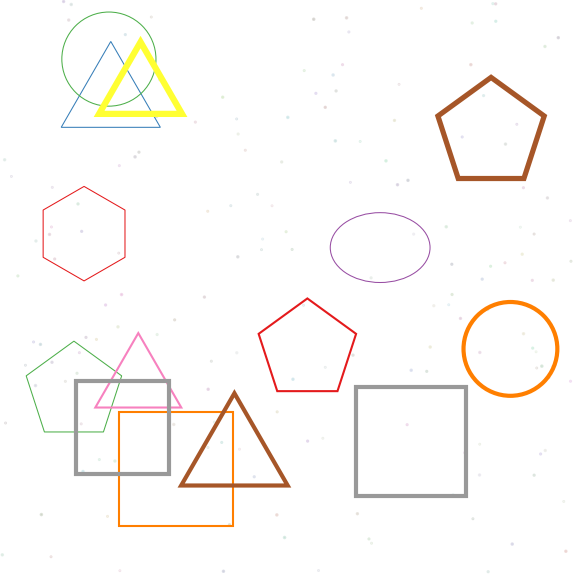[{"shape": "hexagon", "thickness": 0.5, "radius": 0.41, "center": [0.146, 0.595]}, {"shape": "pentagon", "thickness": 1, "radius": 0.44, "center": [0.532, 0.394]}, {"shape": "triangle", "thickness": 0.5, "radius": 0.5, "center": [0.192, 0.828]}, {"shape": "pentagon", "thickness": 0.5, "radius": 0.43, "center": [0.128, 0.321]}, {"shape": "circle", "thickness": 0.5, "radius": 0.41, "center": [0.189, 0.897]}, {"shape": "oval", "thickness": 0.5, "radius": 0.43, "center": [0.658, 0.57]}, {"shape": "square", "thickness": 1, "radius": 0.49, "center": [0.305, 0.186]}, {"shape": "circle", "thickness": 2, "radius": 0.41, "center": [0.884, 0.395]}, {"shape": "triangle", "thickness": 3, "radius": 0.41, "center": [0.243, 0.843]}, {"shape": "pentagon", "thickness": 2.5, "radius": 0.48, "center": [0.85, 0.768]}, {"shape": "triangle", "thickness": 2, "radius": 0.53, "center": [0.406, 0.212]}, {"shape": "triangle", "thickness": 1, "radius": 0.43, "center": [0.239, 0.336]}, {"shape": "square", "thickness": 2, "radius": 0.4, "center": [0.212, 0.258]}, {"shape": "square", "thickness": 2, "radius": 0.47, "center": [0.712, 0.235]}]